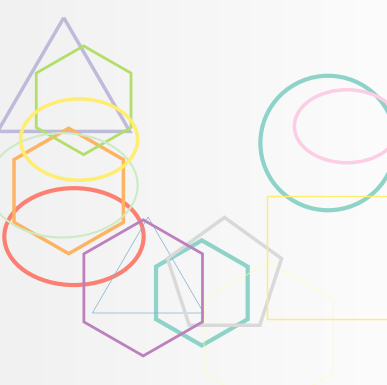[{"shape": "hexagon", "thickness": 3, "radius": 0.68, "center": [0.521, 0.239]}, {"shape": "circle", "thickness": 3, "radius": 0.87, "center": [0.847, 0.629]}, {"shape": "hexagon", "thickness": 0.5, "radius": 0.96, "center": [0.693, 0.126]}, {"shape": "triangle", "thickness": 2.5, "radius": 0.98, "center": [0.165, 0.757]}, {"shape": "oval", "thickness": 3, "radius": 0.9, "center": [0.191, 0.385]}, {"shape": "triangle", "thickness": 0.5, "radius": 0.83, "center": [0.382, 0.27]}, {"shape": "hexagon", "thickness": 2.5, "radius": 0.81, "center": [0.177, 0.504]}, {"shape": "hexagon", "thickness": 2, "radius": 0.71, "center": [0.216, 0.74]}, {"shape": "oval", "thickness": 2.5, "radius": 0.68, "center": [0.895, 0.672]}, {"shape": "pentagon", "thickness": 2.5, "radius": 0.77, "center": [0.579, 0.28]}, {"shape": "hexagon", "thickness": 2, "radius": 0.88, "center": [0.37, 0.252]}, {"shape": "oval", "thickness": 1.5, "radius": 0.97, "center": [0.162, 0.519]}, {"shape": "square", "thickness": 1, "radius": 0.8, "center": [0.849, 0.331]}, {"shape": "oval", "thickness": 2.5, "radius": 0.75, "center": [0.204, 0.637]}]